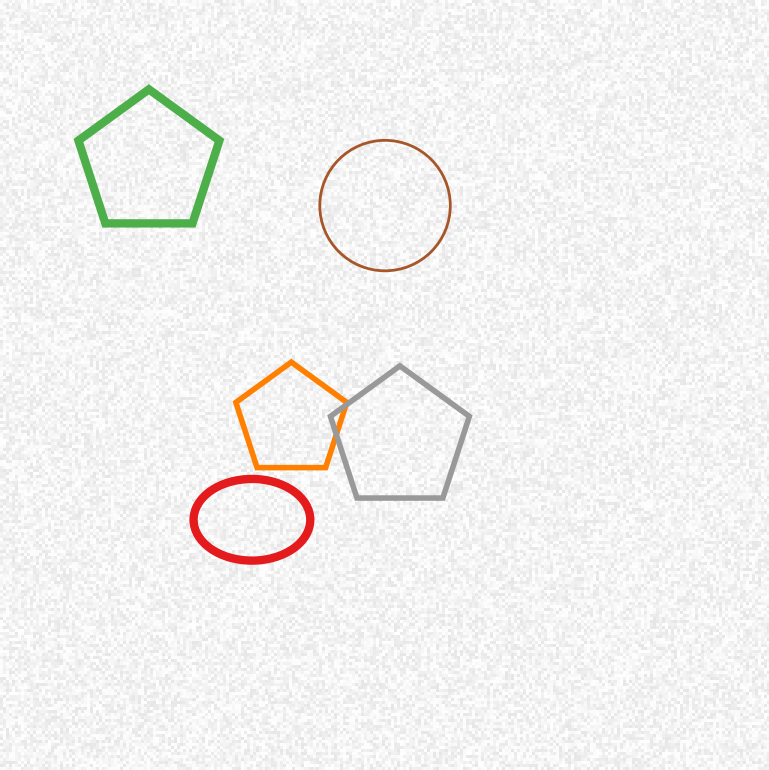[{"shape": "oval", "thickness": 3, "radius": 0.38, "center": [0.327, 0.325]}, {"shape": "pentagon", "thickness": 3, "radius": 0.48, "center": [0.193, 0.788]}, {"shape": "pentagon", "thickness": 2, "radius": 0.38, "center": [0.378, 0.454]}, {"shape": "circle", "thickness": 1, "radius": 0.42, "center": [0.5, 0.733]}, {"shape": "pentagon", "thickness": 2, "radius": 0.47, "center": [0.519, 0.43]}]